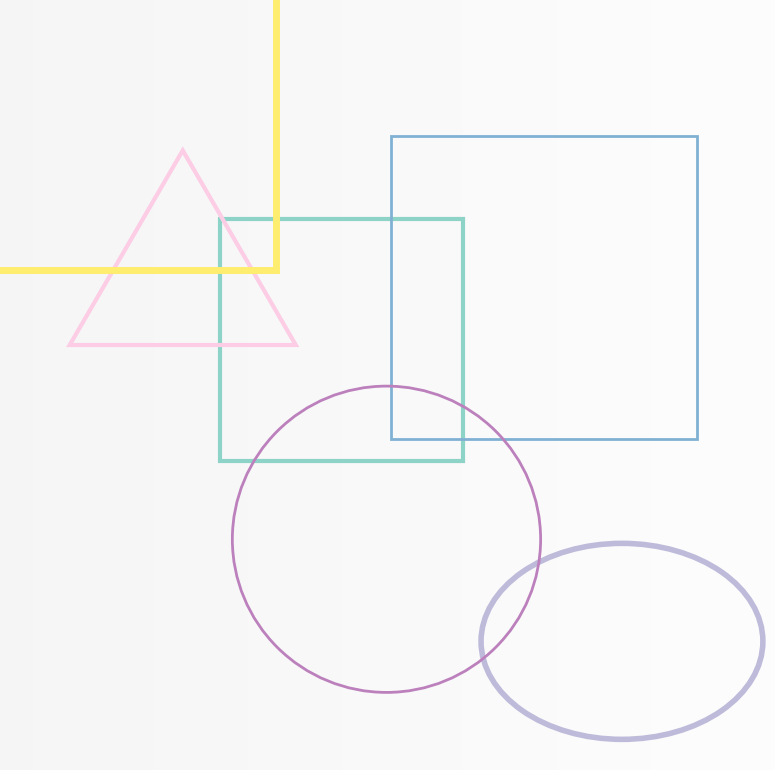[{"shape": "square", "thickness": 1.5, "radius": 0.79, "center": [0.441, 0.558]}, {"shape": "oval", "thickness": 2, "radius": 0.91, "center": [0.803, 0.167]}, {"shape": "square", "thickness": 1, "radius": 0.99, "center": [0.702, 0.627]}, {"shape": "triangle", "thickness": 1.5, "radius": 0.84, "center": [0.236, 0.636]}, {"shape": "circle", "thickness": 1, "radius": 0.99, "center": [0.499, 0.3]}, {"shape": "square", "thickness": 2.5, "radius": 0.91, "center": [0.174, 0.832]}]